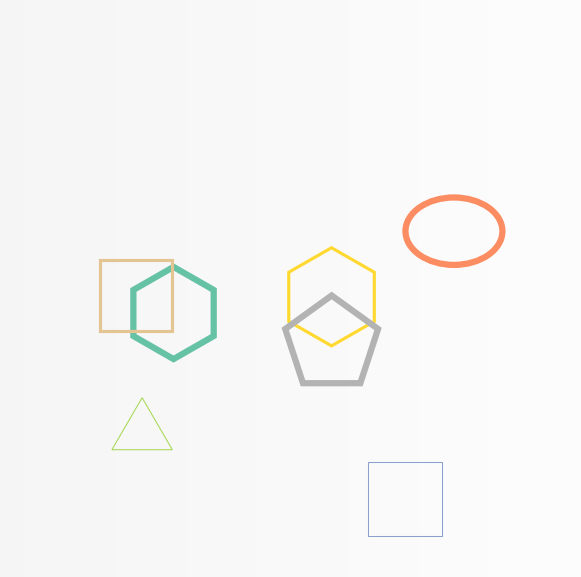[{"shape": "hexagon", "thickness": 3, "radius": 0.4, "center": [0.299, 0.457]}, {"shape": "oval", "thickness": 3, "radius": 0.42, "center": [0.781, 0.599]}, {"shape": "square", "thickness": 0.5, "radius": 0.32, "center": [0.697, 0.135]}, {"shape": "triangle", "thickness": 0.5, "radius": 0.3, "center": [0.244, 0.25]}, {"shape": "hexagon", "thickness": 1.5, "radius": 0.42, "center": [0.57, 0.485]}, {"shape": "square", "thickness": 1.5, "radius": 0.31, "center": [0.234, 0.487]}, {"shape": "pentagon", "thickness": 3, "radius": 0.42, "center": [0.571, 0.404]}]